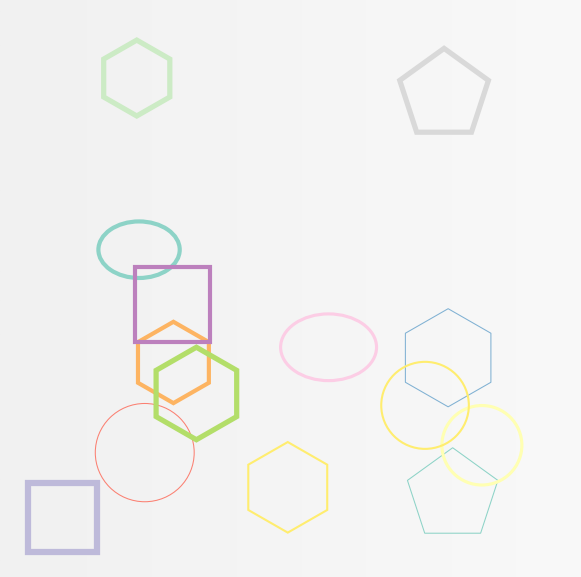[{"shape": "pentagon", "thickness": 0.5, "radius": 0.41, "center": [0.779, 0.142]}, {"shape": "oval", "thickness": 2, "radius": 0.35, "center": [0.239, 0.567]}, {"shape": "circle", "thickness": 1.5, "radius": 0.34, "center": [0.829, 0.228]}, {"shape": "square", "thickness": 3, "radius": 0.3, "center": [0.107, 0.103]}, {"shape": "circle", "thickness": 0.5, "radius": 0.43, "center": [0.249, 0.215]}, {"shape": "hexagon", "thickness": 0.5, "radius": 0.42, "center": [0.771, 0.38]}, {"shape": "hexagon", "thickness": 2, "radius": 0.35, "center": [0.298, 0.372]}, {"shape": "hexagon", "thickness": 2.5, "radius": 0.4, "center": [0.338, 0.318]}, {"shape": "oval", "thickness": 1.5, "radius": 0.41, "center": [0.565, 0.398]}, {"shape": "pentagon", "thickness": 2.5, "radius": 0.4, "center": [0.764, 0.835]}, {"shape": "square", "thickness": 2, "radius": 0.32, "center": [0.296, 0.472]}, {"shape": "hexagon", "thickness": 2.5, "radius": 0.33, "center": [0.235, 0.864]}, {"shape": "circle", "thickness": 1, "radius": 0.38, "center": [0.731, 0.297]}, {"shape": "hexagon", "thickness": 1, "radius": 0.39, "center": [0.495, 0.155]}]